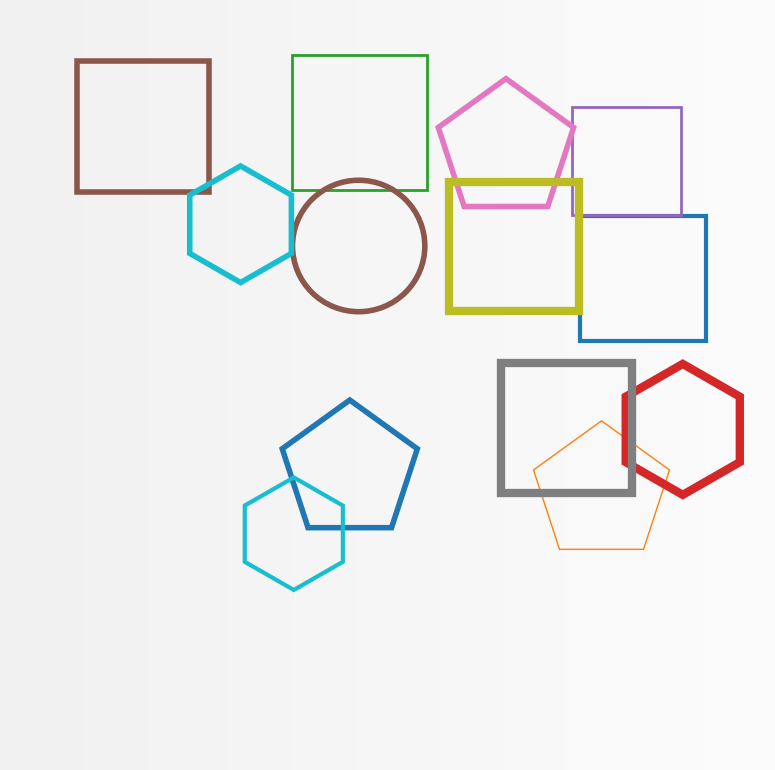[{"shape": "square", "thickness": 1.5, "radius": 0.41, "center": [0.83, 0.639]}, {"shape": "pentagon", "thickness": 2, "radius": 0.46, "center": [0.451, 0.389]}, {"shape": "pentagon", "thickness": 0.5, "radius": 0.46, "center": [0.776, 0.361]}, {"shape": "square", "thickness": 1, "radius": 0.44, "center": [0.464, 0.841]}, {"shape": "hexagon", "thickness": 3, "radius": 0.43, "center": [0.881, 0.442]}, {"shape": "square", "thickness": 1, "radius": 0.35, "center": [0.809, 0.791]}, {"shape": "square", "thickness": 2, "radius": 0.43, "center": [0.185, 0.836]}, {"shape": "circle", "thickness": 2, "radius": 0.43, "center": [0.463, 0.681]}, {"shape": "pentagon", "thickness": 2, "radius": 0.46, "center": [0.653, 0.806]}, {"shape": "square", "thickness": 3, "radius": 0.42, "center": [0.731, 0.444]}, {"shape": "square", "thickness": 3, "radius": 0.42, "center": [0.664, 0.679]}, {"shape": "hexagon", "thickness": 2, "radius": 0.38, "center": [0.31, 0.709]}, {"shape": "hexagon", "thickness": 1.5, "radius": 0.37, "center": [0.379, 0.307]}]